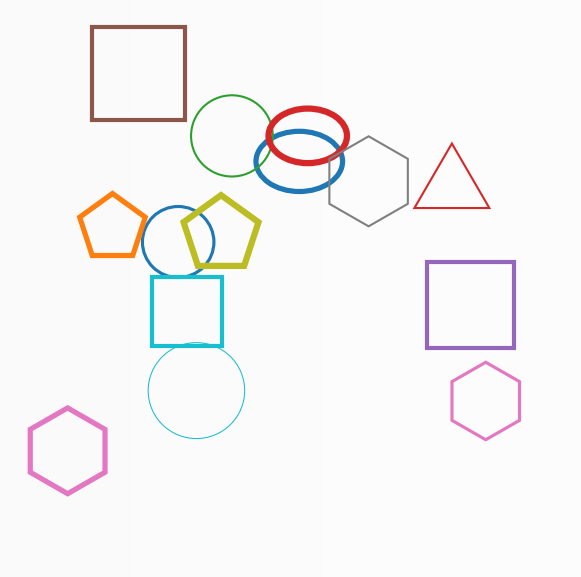[{"shape": "circle", "thickness": 1.5, "radius": 0.31, "center": [0.307, 0.58]}, {"shape": "oval", "thickness": 2.5, "radius": 0.37, "center": [0.515, 0.72]}, {"shape": "pentagon", "thickness": 2.5, "radius": 0.3, "center": [0.194, 0.605]}, {"shape": "circle", "thickness": 1, "radius": 0.35, "center": [0.399, 0.764]}, {"shape": "oval", "thickness": 3, "radius": 0.34, "center": [0.529, 0.764]}, {"shape": "triangle", "thickness": 1, "radius": 0.37, "center": [0.777, 0.676]}, {"shape": "square", "thickness": 2, "radius": 0.37, "center": [0.81, 0.471]}, {"shape": "square", "thickness": 2, "radius": 0.4, "center": [0.238, 0.872]}, {"shape": "hexagon", "thickness": 2.5, "radius": 0.37, "center": [0.116, 0.218]}, {"shape": "hexagon", "thickness": 1.5, "radius": 0.34, "center": [0.836, 0.305]}, {"shape": "hexagon", "thickness": 1, "radius": 0.39, "center": [0.634, 0.685]}, {"shape": "pentagon", "thickness": 3, "radius": 0.34, "center": [0.38, 0.593]}, {"shape": "circle", "thickness": 0.5, "radius": 0.42, "center": [0.338, 0.323]}, {"shape": "square", "thickness": 2, "radius": 0.3, "center": [0.321, 0.459]}]